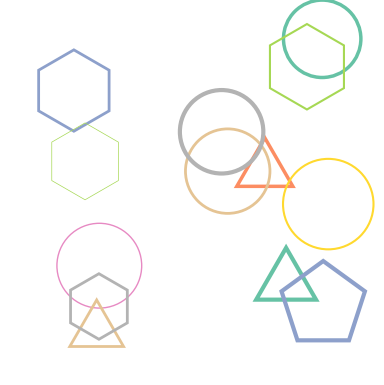[{"shape": "circle", "thickness": 2.5, "radius": 0.5, "center": [0.837, 0.899]}, {"shape": "triangle", "thickness": 3, "radius": 0.45, "center": [0.743, 0.267]}, {"shape": "triangle", "thickness": 2.5, "radius": 0.42, "center": [0.688, 0.558]}, {"shape": "hexagon", "thickness": 2, "radius": 0.53, "center": [0.192, 0.765]}, {"shape": "pentagon", "thickness": 3, "radius": 0.57, "center": [0.84, 0.208]}, {"shape": "circle", "thickness": 1, "radius": 0.55, "center": [0.258, 0.31]}, {"shape": "hexagon", "thickness": 1.5, "radius": 0.55, "center": [0.797, 0.827]}, {"shape": "hexagon", "thickness": 0.5, "radius": 0.5, "center": [0.221, 0.581]}, {"shape": "circle", "thickness": 1.5, "radius": 0.59, "center": [0.853, 0.47]}, {"shape": "triangle", "thickness": 2, "radius": 0.4, "center": [0.251, 0.14]}, {"shape": "circle", "thickness": 2, "radius": 0.55, "center": [0.591, 0.556]}, {"shape": "hexagon", "thickness": 2, "radius": 0.43, "center": [0.257, 0.204]}, {"shape": "circle", "thickness": 3, "radius": 0.54, "center": [0.576, 0.658]}]